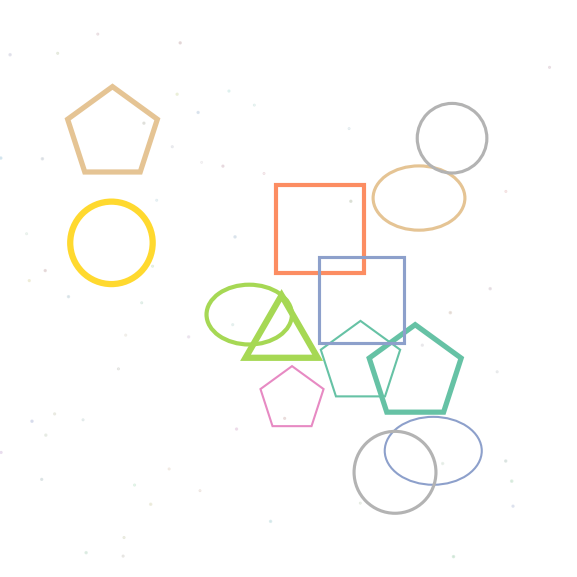[{"shape": "pentagon", "thickness": 1, "radius": 0.36, "center": [0.624, 0.371]}, {"shape": "pentagon", "thickness": 2.5, "radius": 0.42, "center": [0.719, 0.353]}, {"shape": "square", "thickness": 2, "radius": 0.38, "center": [0.554, 0.603]}, {"shape": "square", "thickness": 1.5, "radius": 0.37, "center": [0.626, 0.479]}, {"shape": "oval", "thickness": 1, "radius": 0.42, "center": [0.75, 0.219]}, {"shape": "pentagon", "thickness": 1, "radius": 0.29, "center": [0.506, 0.308]}, {"shape": "triangle", "thickness": 3, "radius": 0.36, "center": [0.488, 0.416]}, {"shape": "oval", "thickness": 2, "radius": 0.37, "center": [0.432, 0.454]}, {"shape": "circle", "thickness": 3, "radius": 0.36, "center": [0.193, 0.579]}, {"shape": "oval", "thickness": 1.5, "radius": 0.4, "center": [0.726, 0.656]}, {"shape": "pentagon", "thickness": 2.5, "radius": 0.41, "center": [0.195, 0.767]}, {"shape": "circle", "thickness": 1.5, "radius": 0.3, "center": [0.783, 0.76]}, {"shape": "circle", "thickness": 1.5, "radius": 0.35, "center": [0.684, 0.181]}]